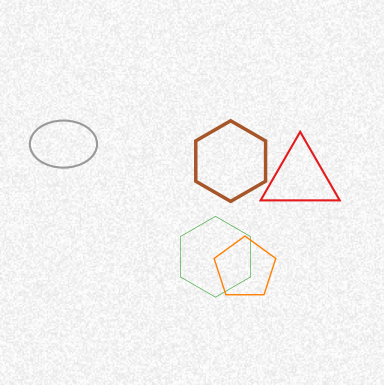[{"shape": "triangle", "thickness": 1.5, "radius": 0.59, "center": [0.78, 0.539]}, {"shape": "hexagon", "thickness": 0.5, "radius": 0.52, "center": [0.56, 0.333]}, {"shape": "pentagon", "thickness": 1, "radius": 0.42, "center": [0.636, 0.303]}, {"shape": "hexagon", "thickness": 2.5, "radius": 0.52, "center": [0.599, 0.582]}, {"shape": "oval", "thickness": 1.5, "radius": 0.44, "center": [0.165, 0.626]}]